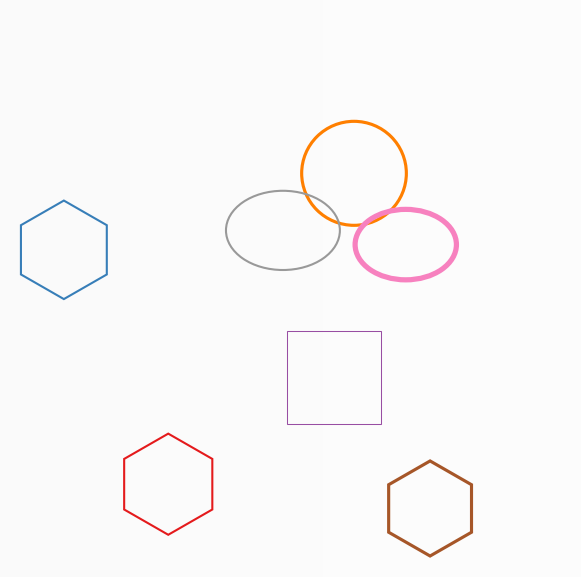[{"shape": "hexagon", "thickness": 1, "radius": 0.44, "center": [0.289, 0.161]}, {"shape": "hexagon", "thickness": 1, "radius": 0.43, "center": [0.11, 0.567]}, {"shape": "square", "thickness": 0.5, "radius": 0.4, "center": [0.574, 0.346]}, {"shape": "circle", "thickness": 1.5, "radius": 0.45, "center": [0.609, 0.699]}, {"shape": "hexagon", "thickness": 1.5, "radius": 0.41, "center": [0.74, 0.119]}, {"shape": "oval", "thickness": 2.5, "radius": 0.44, "center": [0.698, 0.576]}, {"shape": "oval", "thickness": 1, "radius": 0.49, "center": [0.487, 0.6]}]